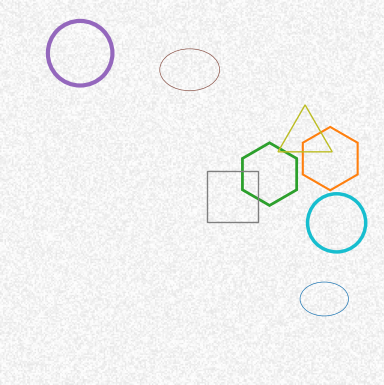[{"shape": "oval", "thickness": 0.5, "radius": 0.31, "center": [0.842, 0.223]}, {"shape": "hexagon", "thickness": 1.5, "radius": 0.41, "center": [0.858, 0.588]}, {"shape": "hexagon", "thickness": 2, "radius": 0.41, "center": [0.7, 0.548]}, {"shape": "circle", "thickness": 3, "radius": 0.42, "center": [0.208, 0.862]}, {"shape": "oval", "thickness": 0.5, "radius": 0.39, "center": [0.493, 0.819]}, {"shape": "square", "thickness": 1, "radius": 0.33, "center": [0.604, 0.49]}, {"shape": "triangle", "thickness": 1, "radius": 0.41, "center": [0.792, 0.646]}, {"shape": "circle", "thickness": 2.5, "radius": 0.38, "center": [0.874, 0.421]}]